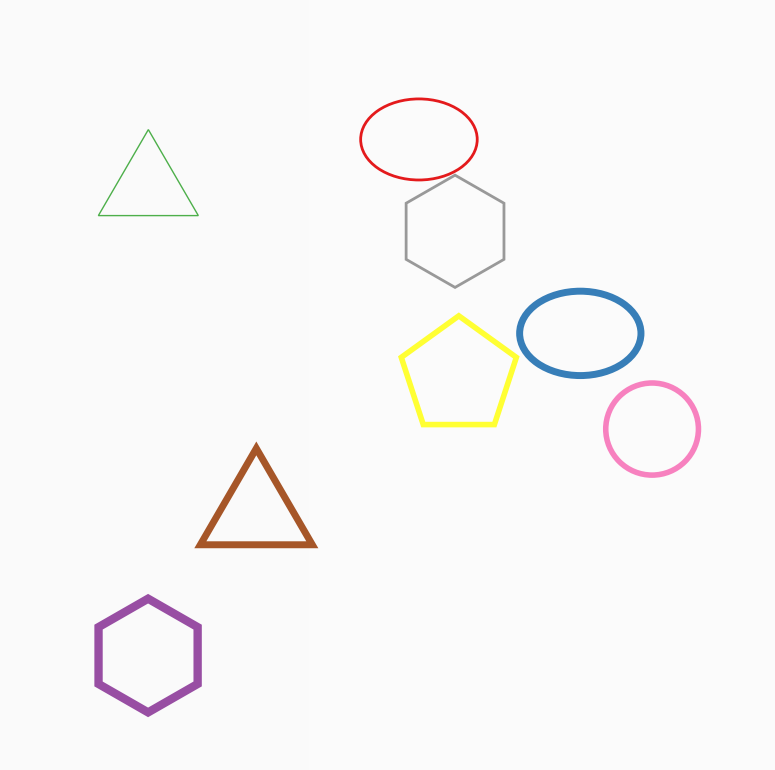[{"shape": "oval", "thickness": 1, "radius": 0.38, "center": [0.541, 0.819]}, {"shape": "oval", "thickness": 2.5, "radius": 0.39, "center": [0.749, 0.567]}, {"shape": "triangle", "thickness": 0.5, "radius": 0.37, "center": [0.191, 0.757]}, {"shape": "hexagon", "thickness": 3, "radius": 0.37, "center": [0.191, 0.149]}, {"shape": "pentagon", "thickness": 2, "radius": 0.39, "center": [0.592, 0.512]}, {"shape": "triangle", "thickness": 2.5, "radius": 0.42, "center": [0.331, 0.334]}, {"shape": "circle", "thickness": 2, "radius": 0.3, "center": [0.841, 0.443]}, {"shape": "hexagon", "thickness": 1, "radius": 0.36, "center": [0.587, 0.7]}]